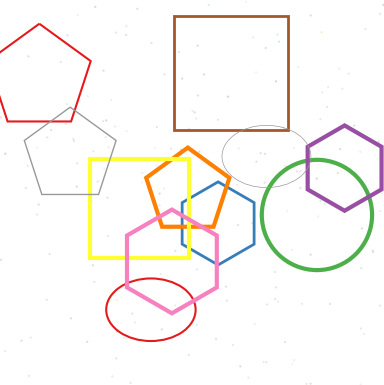[{"shape": "pentagon", "thickness": 1.5, "radius": 0.7, "center": [0.102, 0.798]}, {"shape": "oval", "thickness": 1.5, "radius": 0.58, "center": [0.392, 0.195]}, {"shape": "hexagon", "thickness": 2, "radius": 0.54, "center": [0.567, 0.42]}, {"shape": "circle", "thickness": 3, "radius": 0.72, "center": [0.823, 0.442]}, {"shape": "hexagon", "thickness": 3, "radius": 0.55, "center": [0.895, 0.563]}, {"shape": "pentagon", "thickness": 3, "radius": 0.57, "center": [0.488, 0.503]}, {"shape": "square", "thickness": 3, "radius": 0.64, "center": [0.363, 0.458]}, {"shape": "square", "thickness": 2, "radius": 0.74, "center": [0.6, 0.809]}, {"shape": "hexagon", "thickness": 3, "radius": 0.67, "center": [0.446, 0.321]}, {"shape": "oval", "thickness": 0.5, "radius": 0.58, "center": [0.692, 0.594]}, {"shape": "pentagon", "thickness": 1, "radius": 0.63, "center": [0.182, 0.596]}]